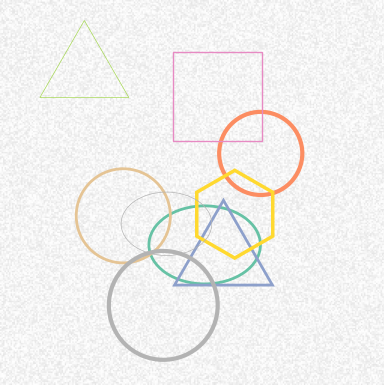[{"shape": "oval", "thickness": 2, "radius": 0.72, "center": [0.532, 0.364]}, {"shape": "circle", "thickness": 3, "radius": 0.54, "center": [0.677, 0.602]}, {"shape": "triangle", "thickness": 2, "radius": 0.73, "center": [0.58, 0.333]}, {"shape": "square", "thickness": 1, "radius": 0.58, "center": [0.565, 0.749]}, {"shape": "triangle", "thickness": 0.5, "radius": 0.67, "center": [0.219, 0.813]}, {"shape": "hexagon", "thickness": 2.5, "radius": 0.57, "center": [0.61, 0.444]}, {"shape": "circle", "thickness": 2, "radius": 0.61, "center": [0.32, 0.439]}, {"shape": "oval", "thickness": 0.5, "radius": 0.59, "center": [0.432, 0.419]}, {"shape": "circle", "thickness": 3, "radius": 0.71, "center": [0.424, 0.207]}]